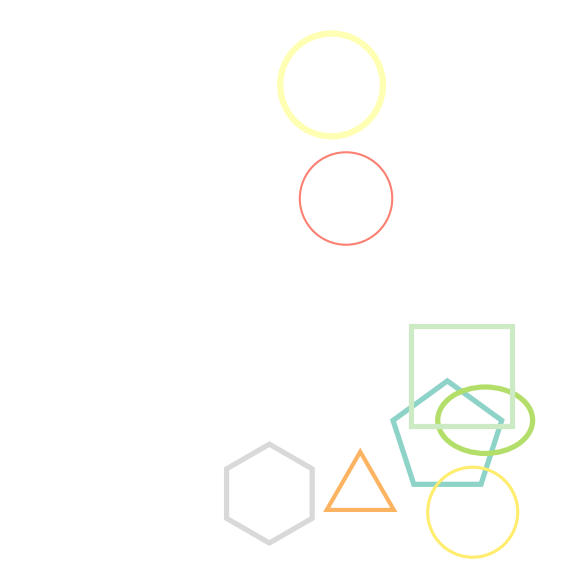[{"shape": "pentagon", "thickness": 2.5, "radius": 0.49, "center": [0.775, 0.241]}, {"shape": "circle", "thickness": 3, "radius": 0.44, "center": [0.574, 0.852]}, {"shape": "circle", "thickness": 1, "radius": 0.4, "center": [0.599, 0.655]}, {"shape": "triangle", "thickness": 2, "radius": 0.34, "center": [0.624, 0.15]}, {"shape": "oval", "thickness": 2.5, "radius": 0.41, "center": [0.84, 0.271]}, {"shape": "hexagon", "thickness": 2.5, "radius": 0.43, "center": [0.466, 0.144]}, {"shape": "square", "thickness": 2.5, "radius": 0.44, "center": [0.799, 0.348]}, {"shape": "circle", "thickness": 1.5, "radius": 0.39, "center": [0.819, 0.112]}]